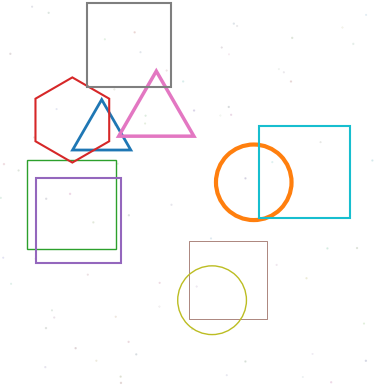[{"shape": "triangle", "thickness": 2, "radius": 0.44, "center": [0.264, 0.654]}, {"shape": "circle", "thickness": 3, "radius": 0.49, "center": [0.659, 0.526]}, {"shape": "square", "thickness": 1, "radius": 0.58, "center": [0.185, 0.468]}, {"shape": "hexagon", "thickness": 1.5, "radius": 0.55, "center": [0.188, 0.688]}, {"shape": "square", "thickness": 1.5, "radius": 0.55, "center": [0.205, 0.426]}, {"shape": "square", "thickness": 0.5, "radius": 0.5, "center": [0.592, 0.273]}, {"shape": "triangle", "thickness": 2.5, "radius": 0.56, "center": [0.406, 0.703]}, {"shape": "square", "thickness": 1.5, "radius": 0.54, "center": [0.335, 0.882]}, {"shape": "circle", "thickness": 1, "radius": 0.45, "center": [0.551, 0.22]}, {"shape": "square", "thickness": 1.5, "radius": 0.6, "center": [0.791, 0.554]}]